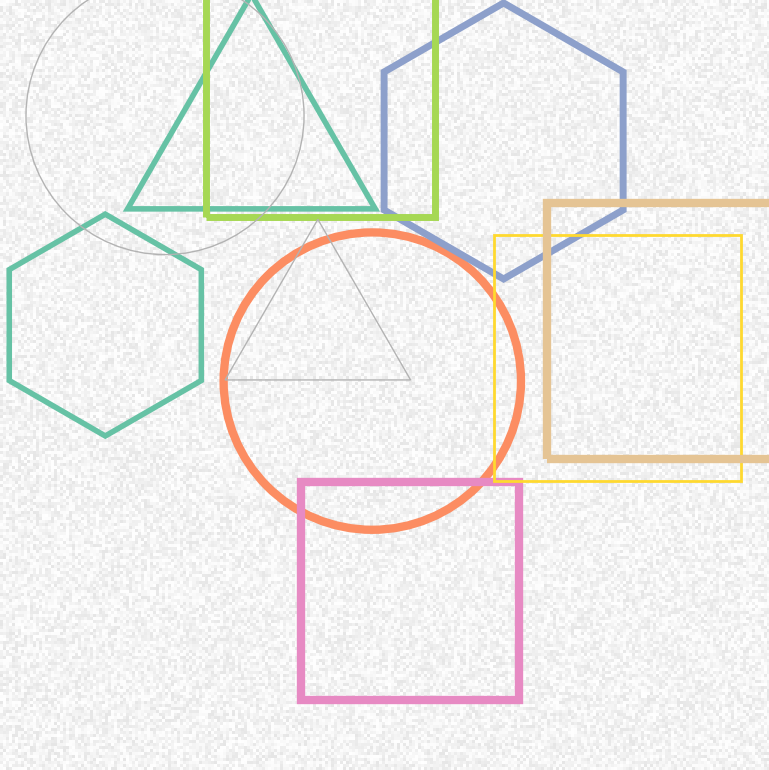[{"shape": "hexagon", "thickness": 2, "radius": 0.72, "center": [0.137, 0.578]}, {"shape": "triangle", "thickness": 2, "radius": 0.93, "center": [0.327, 0.822]}, {"shape": "circle", "thickness": 3, "radius": 0.97, "center": [0.484, 0.505]}, {"shape": "hexagon", "thickness": 2.5, "radius": 0.9, "center": [0.654, 0.817]}, {"shape": "square", "thickness": 3, "radius": 0.71, "center": [0.533, 0.233]}, {"shape": "square", "thickness": 2.5, "radius": 0.74, "center": [0.416, 0.867]}, {"shape": "square", "thickness": 1, "radius": 0.8, "center": [0.802, 0.535]}, {"shape": "square", "thickness": 3, "radius": 0.83, "center": [0.877, 0.57]}, {"shape": "circle", "thickness": 0.5, "radius": 0.9, "center": [0.214, 0.85]}, {"shape": "triangle", "thickness": 0.5, "radius": 0.7, "center": [0.413, 0.576]}]